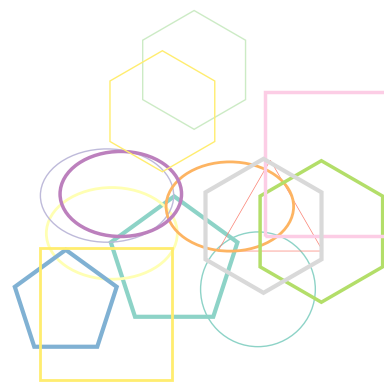[{"shape": "pentagon", "thickness": 3, "radius": 0.86, "center": [0.452, 0.317]}, {"shape": "circle", "thickness": 1, "radius": 0.75, "center": [0.67, 0.249]}, {"shape": "oval", "thickness": 2, "radius": 0.85, "center": [0.29, 0.394]}, {"shape": "oval", "thickness": 1, "radius": 0.87, "center": [0.278, 0.492]}, {"shape": "triangle", "thickness": 0.5, "radius": 0.79, "center": [0.702, 0.427]}, {"shape": "pentagon", "thickness": 3, "radius": 0.7, "center": [0.171, 0.212]}, {"shape": "oval", "thickness": 2, "radius": 0.83, "center": [0.597, 0.464]}, {"shape": "hexagon", "thickness": 2.5, "radius": 0.92, "center": [0.835, 0.399]}, {"shape": "square", "thickness": 2.5, "radius": 0.94, "center": [0.874, 0.575]}, {"shape": "hexagon", "thickness": 3, "radius": 0.87, "center": [0.684, 0.413]}, {"shape": "oval", "thickness": 2.5, "radius": 0.79, "center": [0.314, 0.496]}, {"shape": "hexagon", "thickness": 1, "radius": 0.77, "center": [0.504, 0.818]}, {"shape": "hexagon", "thickness": 1, "radius": 0.79, "center": [0.422, 0.711]}, {"shape": "square", "thickness": 2, "radius": 0.86, "center": [0.275, 0.185]}]